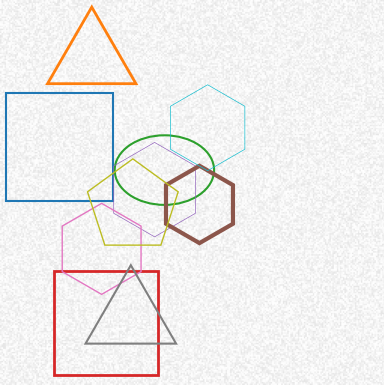[{"shape": "square", "thickness": 1.5, "radius": 0.7, "center": [0.155, 0.618]}, {"shape": "triangle", "thickness": 2, "radius": 0.66, "center": [0.238, 0.849]}, {"shape": "oval", "thickness": 1.5, "radius": 0.65, "center": [0.427, 0.558]}, {"shape": "square", "thickness": 2, "radius": 0.67, "center": [0.274, 0.16]}, {"shape": "hexagon", "thickness": 0.5, "radius": 0.61, "center": [0.402, 0.507]}, {"shape": "hexagon", "thickness": 3, "radius": 0.5, "center": [0.518, 0.469]}, {"shape": "hexagon", "thickness": 1, "radius": 0.59, "center": [0.264, 0.354]}, {"shape": "triangle", "thickness": 1.5, "radius": 0.68, "center": [0.34, 0.175]}, {"shape": "pentagon", "thickness": 1, "radius": 0.62, "center": [0.345, 0.463]}, {"shape": "hexagon", "thickness": 0.5, "radius": 0.56, "center": [0.539, 0.668]}]